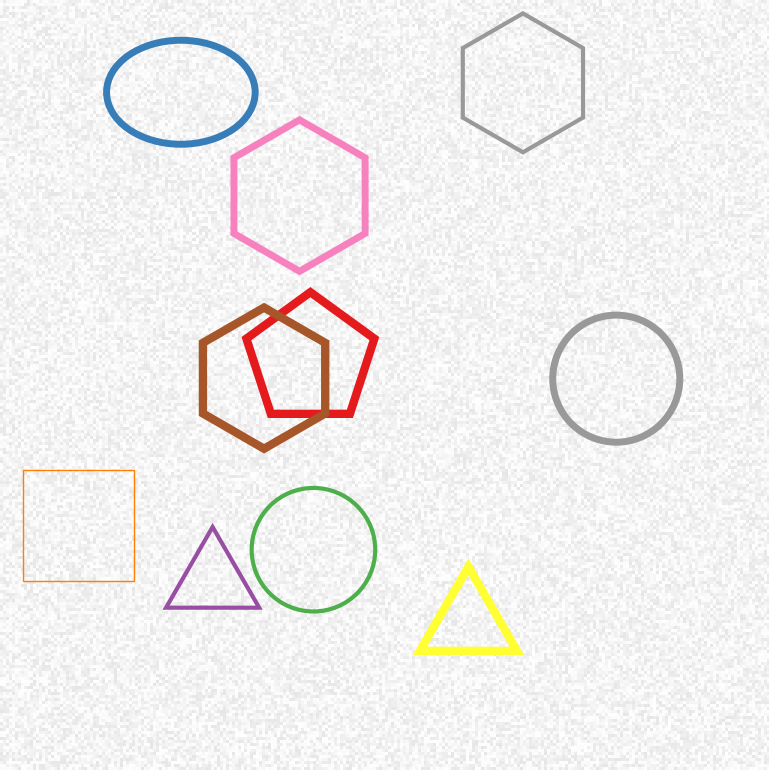[{"shape": "pentagon", "thickness": 3, "radius": 0.44, "center": [0.403, 0.533]}, {"shape": "oval", "thickness": 2.5, "radius": 0.48, "center": [0.235, 0.88]}, {"shape": "circle", "thickness": 1.5, "radius": 0.4, "center": [0.407, 0.286]}, {"shape": "triangle", "thickness": 1.5, "radius": 0.35, "center": [0.276, 0.246]}, {"shape": "square", "thickness": 0.5, "radius": 0.36, "center": [0.102, 0.318]}, {"shape": "triangle", "thickness": 3, "radius": 0.36, "center": [0.608, 0.191]}, {"shape": "hexagon", "thickness": 3, "radius": 0.46, "center": [0.343, 0.509]}, {"shape": "hexagon", "thickness": 2.5, "radius": 0.49, "center": [0.389, 0.746]}, {"shape": "circle", "thickness": 2.5, "radius": 0.41, "center": [0.8, 0.508]}, {"shape": "hexagon", "thickness": 1.5, "radius": 0.45, "center": [0.679, 0.892]}]